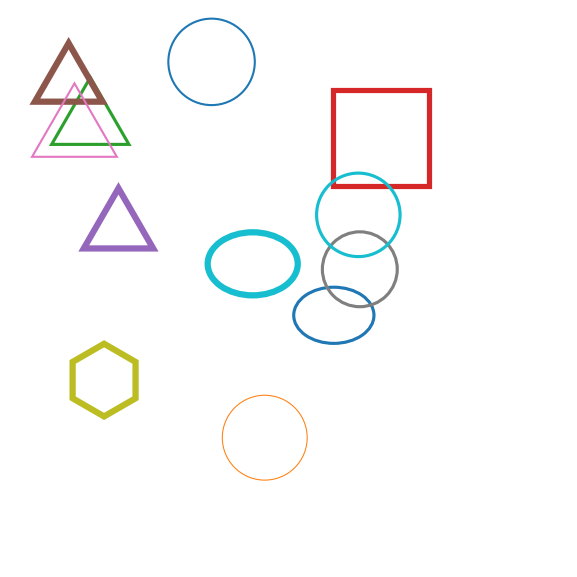[{"shape": "circle", "thickness": 1, "radius": 0.37, "center": [0.366, 0.892]}, {"shape": "oval", "thickness": 1.5, "radius": 0.35, "center": [0.578, 0.453]}, {"shape": "circle", "thickness": 0.5, "radius": 0.37, "center": [0.458, 0.241]}, {"shape": "triangle", "thickness": 1.5, "radius": 0.39, "center": [0.156, 0.788]}, {"shape": "square", "thickness": 2.5, "radius": 0.42, "center": [0.66, 0.761]}, {"shape": "triangle", "thickness": 3, "radius": 0.35, "center": [0.205, 0.604]}, {"shape": "triangle", "thickness": 3, "radius": 0.34, "center": [0.119, 0.857]}, {"shape": "triangle", "thickness": 1, "radius": 0.42, "center": [0.129, 0.77]}, {"shape": "circle", "thickness": 1.5, "radius": 0.32, "center": [0.623, 0.533]}, {"shape": "hexagon", "thickness": 3, "radius": 0.31, "center": [0.18, 0.341]}, {"shape": "oval", "thickness": 3, "radius": 0.39, "center": [0.438, 0.542]}, {"shape": "circle", "thickness": 1.5, "radius": 0.36, "center": [0.62, 0.627]}]